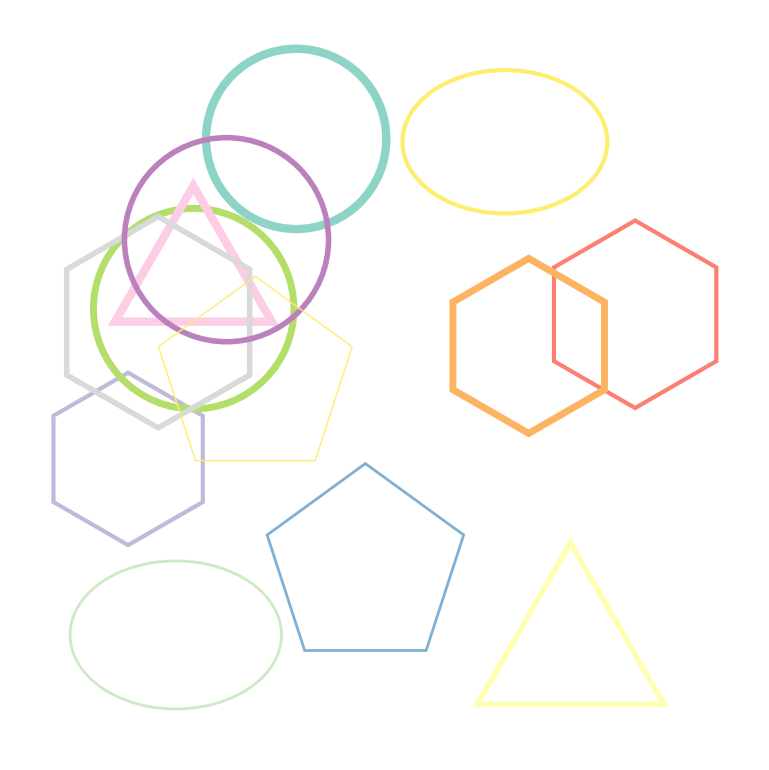[{"shape": "circle", "thickness": 3, "radius": 0.59, "center": [0.385, 0.82]}, {"shape": "triangle", "thickness": 2, "radius": 0.7, "center": [0.741, 0.155]}, {"shape": "hexagon", "thickness": 1.5, "radius": 0.56, "center": [0.166, 0.404]}, {"shape": "hexagon", "thickness": 1.5, "radius": 0.61, "center": [0.825, 0.592]}, {"shape": "pentagon", "thickness": 1, "radius": 0.67, "center": [0.475, 0.264]}, {"shape": "hexagon", "thickness": 2.5, "radius": 0.57, "center": [0.687, 0.551]}, {"shape": "circle", "thickness": 2.5, "radius": 0.65, "center": [0.252, 0.599]}, {"shape": "triangle", "thickness": 3, "radius": 0.59, "center": [0.251, 0.641]}, {"shape": "hexagon", "thickness": 2, "radius": 0.69, "center": [0.205, 0.582]}, {"shape": "circle", "thickness": 2, "radius": 0.66, "center": [0.294, 0.689]}, {"shape": "oval", "thickness": 1, "radius": 0.69, "center": [0.228, 0.175]}, {"shape": "oval", "thickness": 1.5, "radius": 0.67, "center": [0.656, 0.816]}, {"shape": "pentagon", "thickness": 0.5, "radius": 0.66, "center": [0.332, 0.509]}]